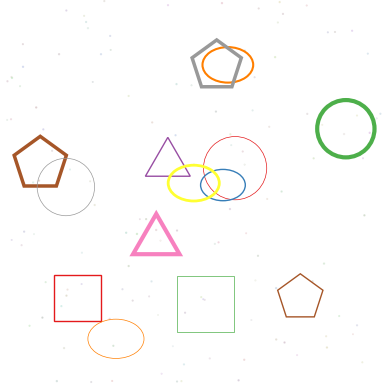[{"shape": "square", "thickness": 1, "radius": 0.3, "center": [0.202, 0.226]}, {"shape": "circle", "thickness": 0.5, "radius": 0.41, "center": [0.611, 0.563]}, {"shape": "oval", "thickness": 1, "radius": 0.29, "center": [0.579, 0.519]}, {"shape": "circle", "thickness": 3, "radius": 0.37, "center": [0.898, 0.666]}, {"shape": "square", "thickness": 0.5, "radius": 0.36, "center": [0.534, 0.21]}, {"shape": "triangle", "thickness": 1, "radius": 0.34, "center": [0.436, 0.576]}, {"shape": "oval", "thickness": 1.5, "radius": 0.33, "center": [0.592, 0.832]}, {"shape": "oval", "thickness": 0.5, "radius": 0.36, "center": [0.301, 0.12]}, {"shape": "oval", "thickness": 2, "radius": 0.33, "center": [0.503, 0.524]}, {"shape": "pentagon", "thickness": 1, "radius": 0.31, "center": [0.78, 0.227]}, {"shape": "pentagon", "thickness": 2.5, "radius": 0.36, "center": [0.105, 0.575]}, {"shape": "triangle", "thickness": 3, "radius": 0.35, "center": [0.406, 0.375]}, {"shape": "pentagon", "thickness": 2.5, "radius": 0.34, "center": [0.563, 0.829]}, {"shape": "circle", "thickness": 0.5, "radius": 0.37, "center": [0.171, 0.514]}]